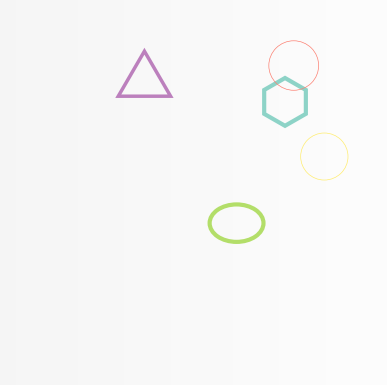[{"shape": "hexagon", "thickness": 3, "radius": 0.31, "center": [0.736, 0.735]}, {"shape": "circle", "thickness": 0.5, "radius": 0.32, "center": [0.758, 0.83]}, {"shape": "oval", "thickness": 3, "radius": 0.35, "center": [0.61, 0.42]}, {"shape": "triangle", "thickness": 2.5, "radius": 0.39, "center": [0.373, 0.789]}, {"shape": "circle", "thickness": 0.5, "radius": 0.31, "center": [0.837, 0.593]}]